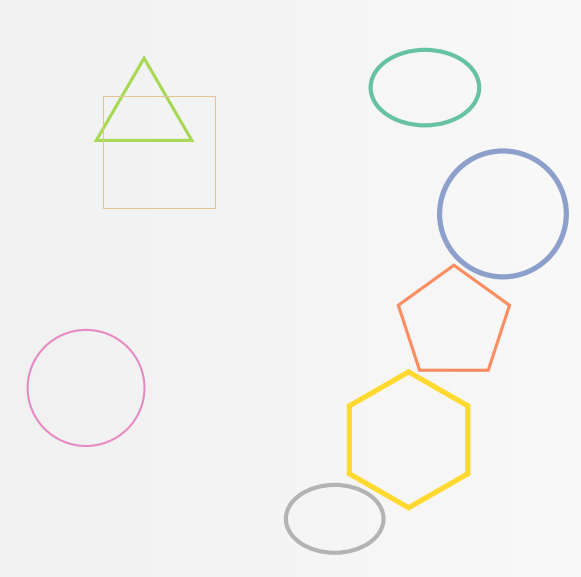[{"shape": "oval", "thickness": 2, "radius": 0.47, "center": [0.731, 0.847]}, {"shape": "pentagon", "thickness": 1.5, "radius": 0.5, "center": [0.781, 0.439]}, {"shape": "circle", "thickness": 2.5, "radius": 0.55, "center": [0.865, 0.629]}, {"shape": "circle", "thickness": 1, "radius": 0.5, "center": [0.148, 0.327]}, {"shape": "triangle", "thickness": 1.5, "radius": 0.47, "center": [0.248, 0.803]}, {"shape": "hexagon", "thickness": 2.5, "radius": 0.59, "center": [0.703, 0.238]}, {"shape": "square", "thickness": 0.5, "radius": 0.48, "center": [0.274, 0.736]}, {"shape": "oval", "thickness": 2, "radius": 0.42, "center": [0.576, 0.101]}]